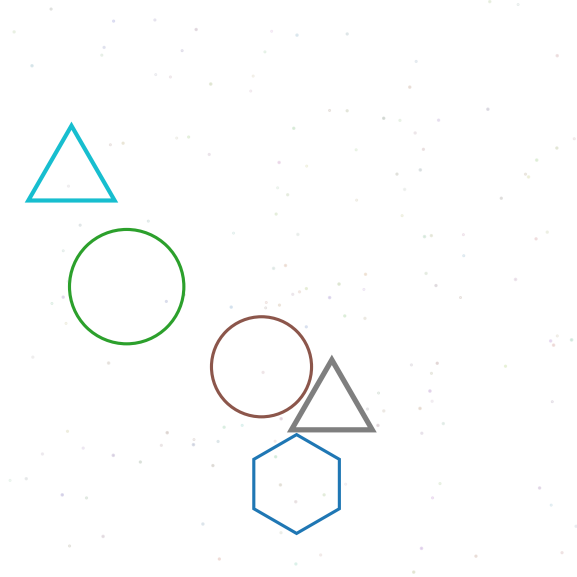[{"shape": "hexagon", "thickness": 1.5, "radius": 0.43, "center": [0.514, 0.161]}, {"shape": "circle", "thickness": 1.5, "radius": 0.5, "center": [0.219, 0.503]}, {"shape": "circle", "thickness": 1.5, "radius": 0.43, "center": [0.453, 0.364]}, {"shape": "triangle", "thickness": 2.5, "radius": 0.4, "center": [0.575, 0.295]}, {"shape": "triangle", "thickness": 2, "radius": 0.43, "center": [0.124, 0.695]}]